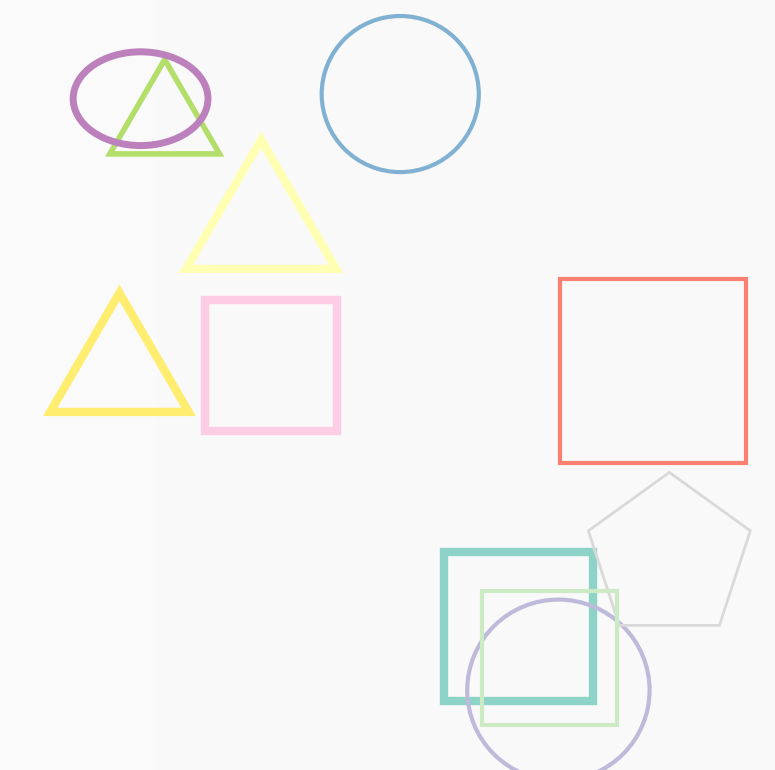[{"shape": "square", "thickness": 3, "radius": 0.48, "center": [0.669, 0.186]}, {"shape": "triangle", "thickness": 3, "radius": 0.56, "center": [0.337, 0.707]}, {"shape": "circle", "thickness": 1.5, "radius": 0.59, "center": [0.721, 0.104]}, {"shape": "square", "thickness": 1.5, "radius": 0.6, "center": [0.843, 0.518]}, {"shape": "circle", "thickness": 1.5, "radius": 0.51, "center": [0.516, 0.878]}, {"shape": "triangle", "thickness": 2, "radius": 0.41, "center": [0.212, 0.841]}, {"shape": "square", "thickness": 3, "radius": 0.43, "center": [0.35, 0.526]}, {"shape": "pentagon", "thickness": 1, "radius": 0.55, "center": [0.864, 0.277]}, {"shape": "oval", "thickness": 2.5, "radius": 0.43, "center": [0.181, 0.872]}, {"shape": "square", "thickness": 1.5, "radius": 0.44, "center": [0.709, 0.145]}, {"shape": "triangle", "thickness": 3, "radius": 0.52, "center": [0.154, 0.517]}]